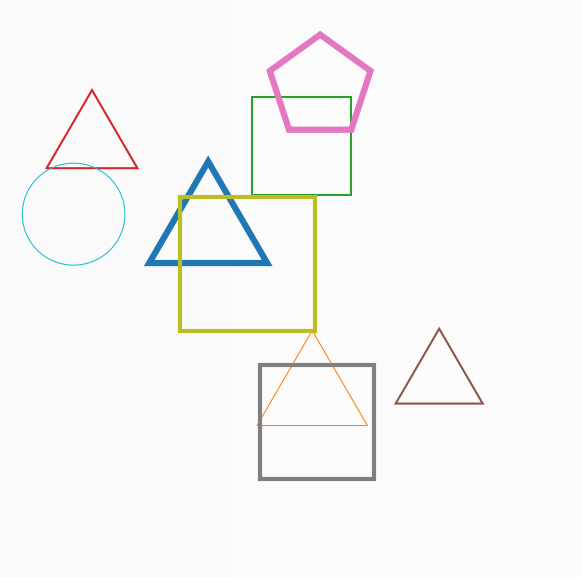[{"shape": "triangle", "thickness": 3, "radius": 0.59, "center": [0.358, 0.602]}, {"shape": "triangle", "thickness": 0.5, "radius": 0.55, "center": [0.537, 0.317]}, {"shape": "square", "thickness": 1, "radius": 0.43, "center": [0.519, 0.746]}, {"shape": "triangle", "thickness": 1, "radius": 0.45, "center": [0.158, 0.753]}, {"shape": "triangle", "thickness": 1, "radius": 0.43, "center": [0.756, 0.344]}, {"shape": "pentagon", "thickness": 3, "radius": 0.46, "center": [0.551, 0.848]}, {"shape": "square", "thickness": 2, "radius": 0.49, "center": [0.546, 0.268]}, {"shape": "square", "thickness": 2, "radius": 0.58, "center": [0.426, 0.542]}, {"shape": "circle", "thickness": 0.5, "radius": 0.44, "center": [0.127, 0.628]}]